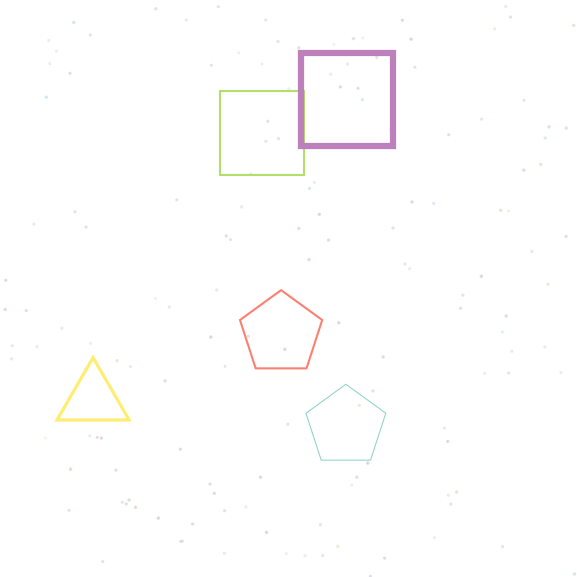[{"shape": "pentagon", "thickness": 0.5, "radius": 0.36, "center": [0.599, 0.261]}, {"shape": "pentagon", "thickness": 1, "radius": 0.37, "center": [0.487, 0.422]}, {"shape": "square", "thickness": 1, "radius": 0.36, "center": [0.454, 0.769]}, {"shape": "square", "thickness": 3, "radius": 0.4, "center": [0.601, 0.827]}, {"shape": "triangle", "thickness": 1.5, "radius": 0.36, "center": [0.161, 0.308]}]